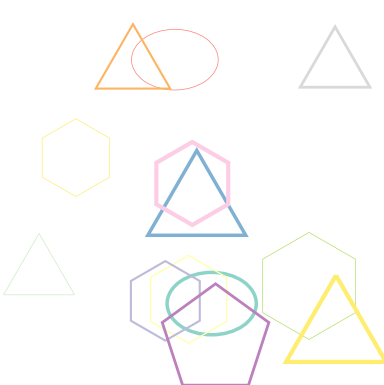[{"shape": "oval", "thickness": 2.5, "radius": 0.58, "center": [0.55, 0.211]}, {"shape": "hexagon", "thickness": 1, "radius": 0.57, "center": [0.49, 0.223]}, {"shape": "hexagon", "thickness": 1.5, "radius": 0.52, "center": [0.429, 0.219]}, {"shape": "oval", "thickness": 0.5, "radius": 0.56, "center": [0.454, 0.845]}, {"shape": "triangle", "thickness": 2.5, "radius": 0.73, "center": [0.511, 0.462]}, {"shape": "triangle", "thickness": 1.5, "radius": 0.56, "center": [0.345, 0.826]}, {"shape": "hexagon", "thickness": 0.5, "radius": 0.7, "center": [0.803, 0.257]}, {"shape": "hexagon", "thickness": 3, "radius": 0.54, "center": [0.499, 0.523]}, {"shape": "triangle", "thickness": 2, "radius": 0.52, "center": [0.87, 0.826]}, {"shape": "pentagon", "thickness": 2, "radius": 0.73, "center": [0.56, 0.117]}, {"shape": "triangle", "thickness": 0.5, "radius": 0.53, "center": [0.101, 0.287]}, {"shape": "hexagon", "thickness": 0.5, "radius": 0.51, "center": [0.197, 0.591]}, {"shape": "triangle", "thickness": 3, "radius": 0.75, "center": [0.873, 0.135]}]